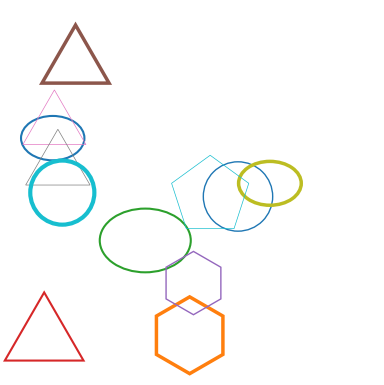[{"shape": "oval", "thickness": 1.5, "radius": 0.41, "center": [0.137, 0.641]}, {"shape": "circle", "thickness": 1, "radius": 0.45, "center": [0.618, 0.49]}, {"shape": "hexagon", "thickness": 2.5, "radius": 0.5, "center": [0.493, 0.129]}, {"shape": "oval", "thickness": 1.5, "radius": 0.59, "center": [0.377, 0.375]}, {"shape": "triangle", "thickness": 1.5, "radius": 0.59, "center": [0.115, 0.122]}, {"shape": "hexagon", "thickness": 1, "radius": 0.41, "center": [0.503, 0.265]}, {"shape": "triangle", "thickness": 2.5, "radius": 0.5, "center": [0.196, 0.834]}, {"shape": "triangle", "thickness": 0.5, "radius": 0.47, "center": [0.141, 0.672]}, {"shape": "triangle", "thickness": 0.5, "radius": 0.48, "center": [0.15, 0.568]}, {"shape": "oval", "thickness": 2.5, "radius": 0.41, "center": [0.701, 0.524]}, {"shape": "pentagon", "thickness": 0.5, "radius": 0.53, "center": [0.546, 0.491]}, {"shape": "circle", "thickness": 3, "radius": 0.42, "center": [0.162, 0.5]}]